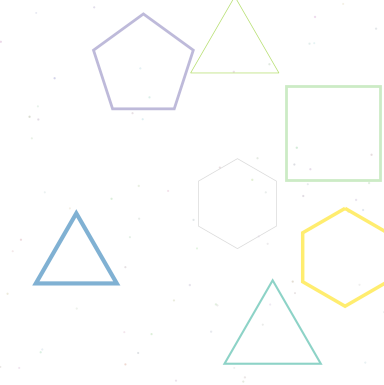[{"shape": "triangle", "thickness": 1.5, "radius": 0.72, "center": [0.708, 0.127]}, {"shape": "pentagon", "thickness": 2, "radius": 0.68, "center": [0.372, 0.828]}, {"shape": "triangle", "thickness": 3, "radius": 0.61, "center": [0.198, 0.325]}, {"shape": "triangle", "thickness": 0.5, "radius": 0.66, "center": [0.61, 0.877]}, {"shape": "hexagon", "thickness": 0.5, "radius": 0.58, "center": [0.617, 0.471]}, {"shape": "square", "thickness": 2, "radius": 0.61, "center": [0.866, 0.655]}, {"shape": "hexagon", "thickness": 2.5, "radius": 0.64, "center": [0.896, 0.332]}]